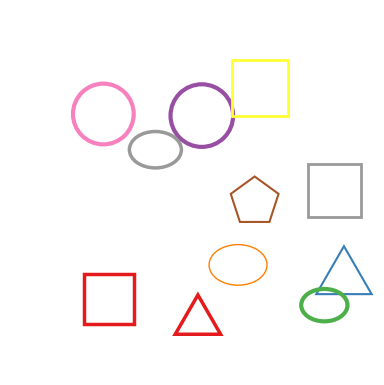[{"shape": "triangle", "thickness": 2.5, "radius": 0.34, "center": [0.514, 0.166]}, {"shape": "square", "thickness": 2.5, "radius": 0.33, "center": [0.283, 0.223]}, {"shape": "triangle", "thickness": 1.5, "radius": 0.42, "center": [0.893, 0.278]}, {"shape": "oval", "thickness": 3, "radius": 0.3, "center": [0.842, 0.207]}, {"shape": "circle", "thickness": 3, "radius": 0.41, "center": [0.524, 0.7]}, {"shape": "oval", "thickness": 1, "radius": 0.38, "center": [0.618, 0.312]}, {"shape": "square", "thickness": 2, "radius": 0.36, "center": [0.675, 0.771]}, {"shape": "pentagon", "thickness": 1.5, "radius": 0.33, "center": [0.661, 0.476]}, {"shape": "circle", "thickness": 3, "radius": 0.39, "center": [0.268, 0.704]}, {"shape": "oval", "thickness": 2.5, "radius": 0.34, "center": [0.404, 0.611]}, {"shape": "square", "thickness": 2, "radius": 0.34, "center": [0.869, 0.506]}]